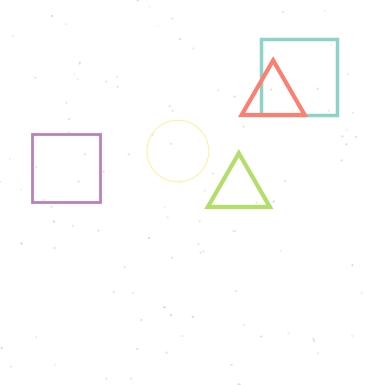[{"shape": "square", "thickness": 2.5, "radius": 0.49, "center": [0.776, 0.799]}, {"shape": "triangle", "thickness": 3, "radius": 0.47, "center": [0.709, 0.749]}, {"shape": "triangle", "thickness": 3, "radius": 0.46, "center": [0.62, 0.509]}, {"shape": "square", "thickness": 2, "radius": 0.44, "center": [0.172, 0.563]}, {"shape": "circle", "thickness": 0.5, "radius": 0.4, "center": [0.462, 0.608]}]